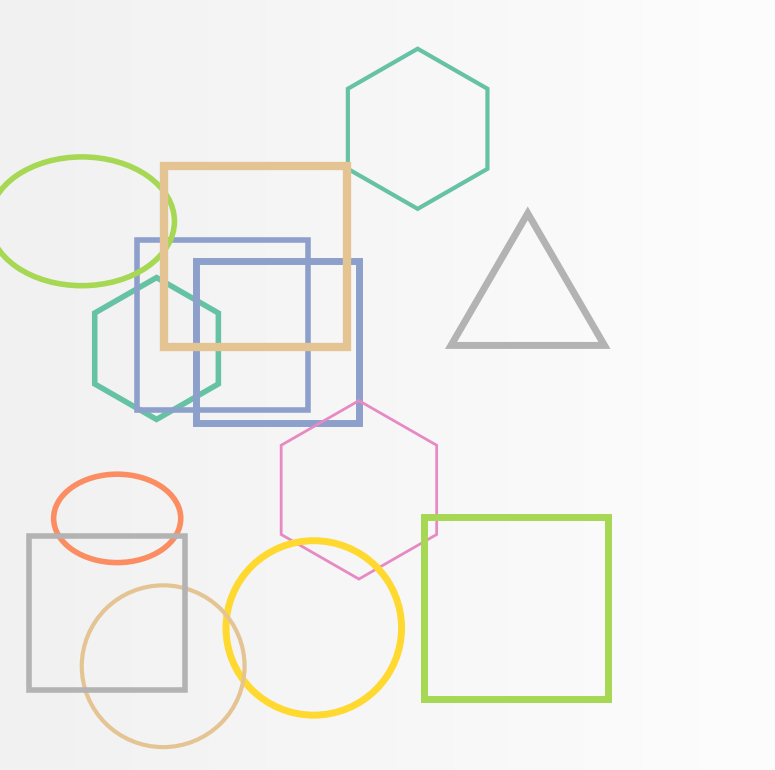[{"shape": "hexagon", "thickness": 2, "radius": 0.46, "center": [0.202, 0.547]}, {"shape": "hexagon", "thickness": 1.5, "radius": 0.52, "center": [0.539, 0.833]}, {"shape": "oval", "thickness": 2, "radius": 0.41, "center": [0.151, 0.327]}, {"shape": "square", "thickness": 2.5, "radius": 0.53, "center": [0.358, 0.556]}, {"shape": "square", "thickness": 2, "radius": 0.55, "center": [0.287, 0.578]}, {"shape": "hexagon", "thickness": 1, "radius": 0.58, "center": [0.463, 0.364]}, {"shape": "oval", "thickness": 2, "radius": 0.6, "center": [0.106, 0.713]}, {"shape": "square", "thickness": 2.5, "radius": 0.59, "center": [0.666, 0.21]}, {"shape": "circle", "thickness": 2.5, "radius": 0.57, "center": [0.405, 0.185]}, {"shape": "circle", "thickness": 1.5, "radius": 0.53, "center": [0.211, 0.135]}, {"shape": "square", "thickness": 3, "radius": 0.59, "center": [0.33, 0.667]}, {"shape": "square", "thickness": 2, "radius": 0.5, "center": [0.138, 0.204]}, {"shape": "triangle", "thickness": 2.5, "radius": 0.57, "center": [0.681, 0.609]}]